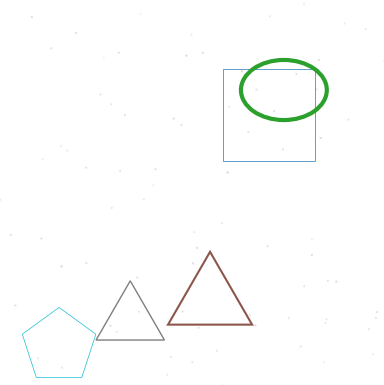[{"shape": "square", "thickness": 0.5, "radius": 0.6, "center": [0.699, 0.701]}, {"shape": "oval", "thickness": 3, "radius": 0.56, "center": [0.737, 0.766]}, {"shape": "triangle", "thickness": 1.5, "radius": 0.63, "center": [0.546, 0.22]}, {"shape": "triangle", "thickness": 1, "radius": 0.51, "center": [0.338, 0.168]}, {"shape": "pentagon", "thickness": 0.5, "radius": 0.5, "center": [0.153, 0.101]}]